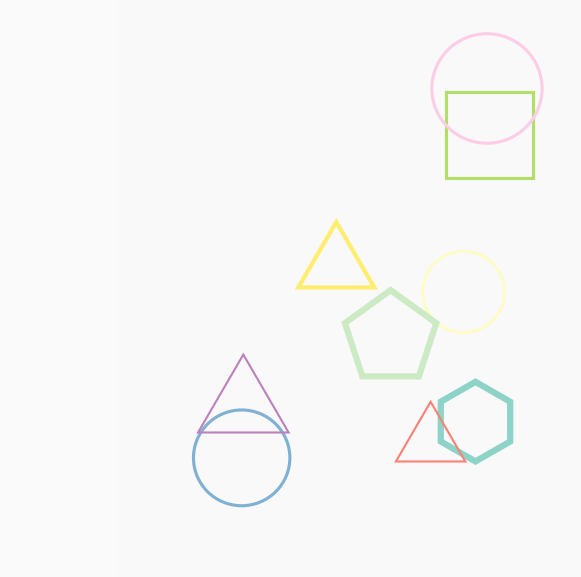[{"shape": "hexagon", "thickness": 3, "radius": 0.34, "center": [0.818, 0.269]}, {"shape": "circle", "thickness": 1, "radius": 0.35, "center": [0.797, 0.494]}, {"shape": "triangle", "thickness": 1, "radius": 0.34, "center": [0.741, 0.235]}, {"shape": "circle", "thickness": 1.5, "radius": 0.41, "center": [0.416, 0.206]}, {"shape": "square", "thickness": 1.5, "radius": 0.37, "center": [0.842, 0.766]}, {"shape": "circle", "thickness": 1.5, "radius": 0.47, "center": [0.838, 0.846]}, {"shape": "triangle", "thickness": 1, "radius": 0.45, "center": [0.419, 0.295]}, {"shape": "pentagon", "thickness": 3, "radius": 0.41, "center": [0.672, 0.414]}, {"shape": "triangle", "thickness": 2, "radius": 0.38, "center": [0.579, 0.539]}]